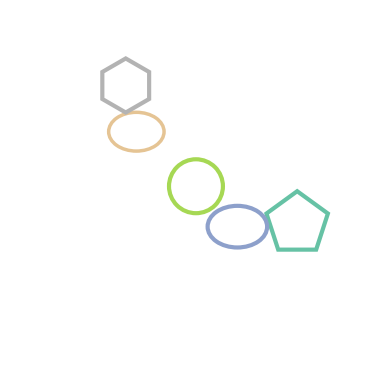[{"shape": "pentagon", "thickness": 3, "radius": 0.42, "center": [0.772, 0.419]}, {"shape": "oval", "thickness": 3, "radius": 0.39, "center": [0.617, 0.411]}, {"shape": "circle", "thickness": 3, "radius": 0.35, "center": [0.509, 0.516]}, {"shape": "oval", "thickness": 2.5, "radius": 0.36, "center": [0.354, 0.658]}, {"shape": "hexagon", "thickness": 3, "radius": 0.35, "center": [0.327, 0.778]}]